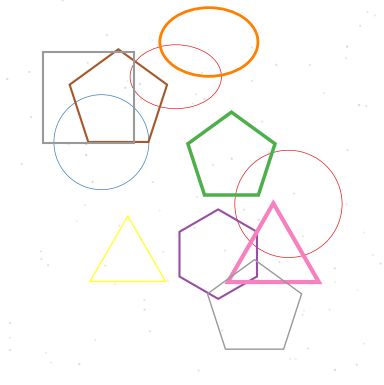[{"shape": "oval", "thickness": 0.5, "radius": 0.59, "center": [0.457, 0.801]}, {"shape": "circle", "thickness": 0.5, "radius": 0.7, "center": [0.749, 0.47]}, {"shape": "circle", "thickness": 0.5, "radius": 0.62, "center": [0.263, 0.631]}, {"shape": "pentagon", "thickness": 2.5, "radius": 0.59, "center": [0.601, 0.59]}, {"shape": "hexagon", "thickness": 1.5, "radius": 0.58, "center": [0.567, 0.34]}, {"shape": "oval", "thickness": 2, "radius": 0.64, "center": [0.543, 0.891]}, {"shape": "triangle", "thickness": 1, "radius": 0.57, "center": [0.332, 0.325]}, {"shape": "pentagon", "thickness": 1.5, "radius": 0.67, "center": [0.307, 0.739]}, {"shape": "triangle", "thickness": 3, "radius": 0.68, "center": [0.71, 0.336]}, {"shape": "pentagon", "thickness": 1, "radius": 0.64, "center": [0.661, 0.197]}, {"shape": "square", "thickness": 1.5, "radius": 0.59, "center": [0.229, 0.746]}]